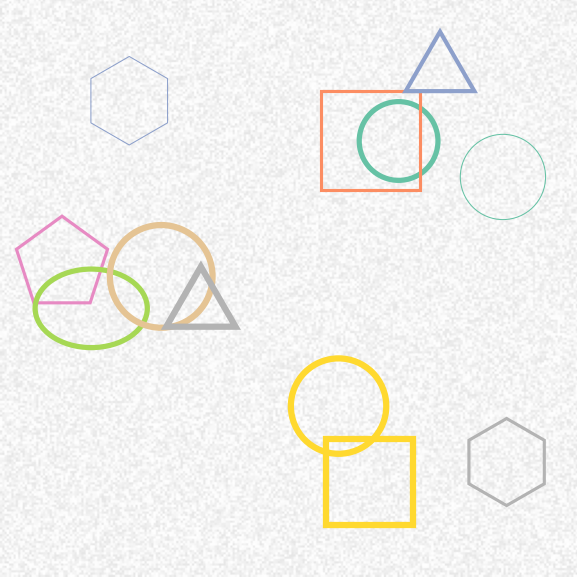[{"shape": "circle", "thickness": 0.5, "radius": 0.37, "center": [0.871, 0.693]}, {"shape": "circle", "thickness": 2.5, "radius": 0.34, "center": [0.69, 0.755]}, {"shape": "square", "thickness": 1.5, "radius": 0.43, "center": [0.642, 0.756]}, {"shape": "hexagon", "thickness": 0.5, "radius": 0.38, "center": [0.224, 0.825]}, {"shape": "triangle", "thickness": 2, "radius": 0.34, "center": [0.762, 0.876]}, {"shape": "pentagon", "thickness": 1.5, "radius": 0.41, "center": [0.107, 0.542]}, {"shape": "oval", "thickness": 2.5, "radius": 0.49, "center": [0.158, 0.465]}, {"shape": "circle", "thickness": 3, "radius": 0.41, "center": [0.586, 0.296]}, {"shape": "square", "thickness": 3, "radius": 0.37, "center": [0.64, 0.165]}, {"shape": "circle", "thickness": 3, "radius": 0.44, "center": [0.279, 0.521]}, {"shape": "triangle", "thickness": 3, "radius": 0.35, "center": [0.348, 0.468]}, {"shape": "hexagon", "thickness": 1.5, "radius": 0.38, "center": [0.877, 0.199]}]